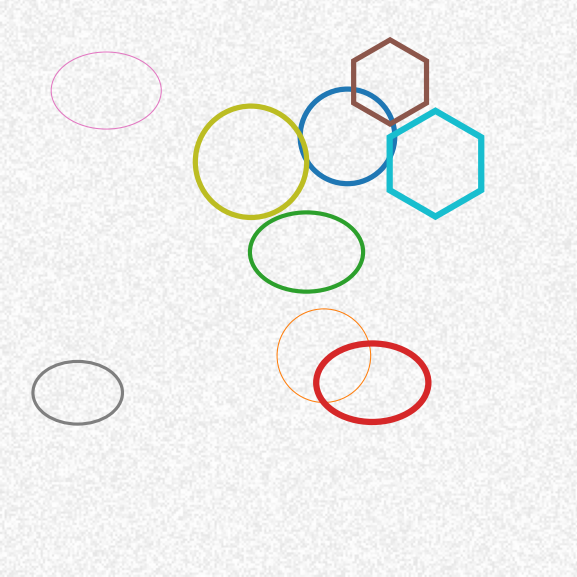[{"shape": "circle", "thickness": 2.5, "radius": 0.41, "center": [0.602, 0.763]}, {"shape": "circle", "thickness": 0.5, "radius": 0.41, "center": [0.561, 0.383]}, {"shape": "oval", "thickness": 2, "radius": 0.49, "center": [0.531, 0.563]}, {"shape": "oval", "thickness": 3, "radius": 0.49, "center": [0.645, 0.336]}, {"shape": "hexagon", "thickness": 2.5, "radius": 0.36, "center": [0.675, 0.857]}, {"shape": "oval", "thickness": 0.5, "radius": 0.48, "center": [0.184, 0.842]}, {"shape": "oval", "thickness": 1.5, "radius": 0.39, "center": [0.135, 0.319]}, {"shape": "circle", "thickness": 2.5, "radius": 0.48, "center": [0.435, 0.719]}, {"shape": "hexagon", "thickness": 3, "radius": 0.46, "center": [0.754, 0.716]}]